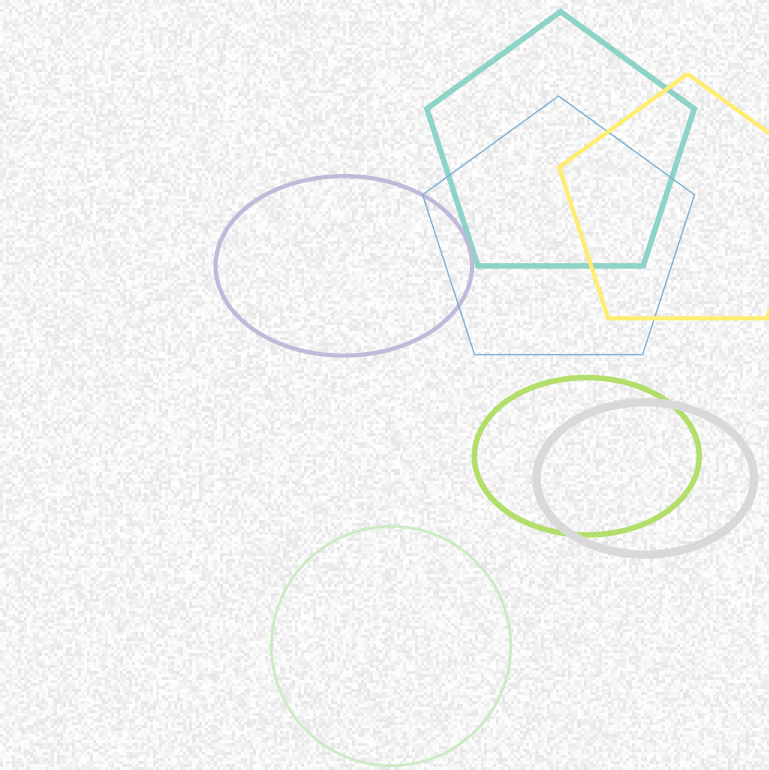[{"shape": "pentagon", "thickness": 2, "radius": 0.91, "center": [0.728, 0.802]}, {"shape": "oval", "thickness": 1.5, "radius": 0.83, "center": [0.446, 0.655]}, {"shape": "pentagon", "thickness": 0.5, "radius": 0.93, "center": [0.725, 0.69]}, {"shape": "oval", "thickness": 2, "radius": 0.73, "center": [0.762, 0.407]}, {"shape": "oval", "thickness": 3, "radius": 0.71, "center": [0.838, 0.379]}, {"shape": "circle", "thickness": 1, "radius": 0.78, "center": [0.508, 0.161]}, {"shape": "pentagon", "thickness": 1.5, "radius": 0.88, "center": [0.893, 0.729]}]